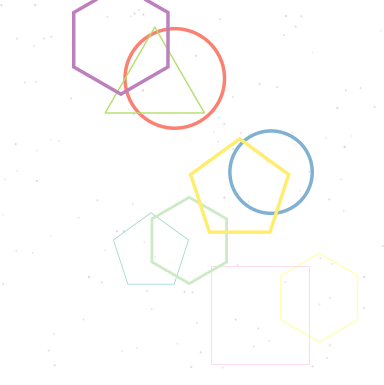[{"shape": "pentagon", "thickness": 0.5, "radius": 0.51, "center": [0.392, 0.345]}, {"shape": "hexagon", "thickness": 1, "radius": 0.58, "center": [0.829, 0.227]}, {"shape": "circle", "thickness": 2.5, "radius": 0.65, "center": [0.454, 0.796]}, {"shape": "circle", "thickness": 2.5, "radius": 0.54, "center": [0.704, 0.553]}, {"shape": "triangle", "thickness": 1, "radius": 0.74, "center": [0.402, 0.781]}, {"shape": "square", "thickness": 0.5, "radius": 0.64, "center": [0.676, 0.182]}, {"shape": "hexagon", "thickness": 2.5, "radius": 0.71, "center": [0.314, 0.897]}, {"shape": "hexagon", "thickness": 2, "radius": 0.56, "center": [0.492, 0.375]}, {"shape": "pentagon", "thickness": 2.5, "radius": 0.67, "center": [0.623, 0.505]}]